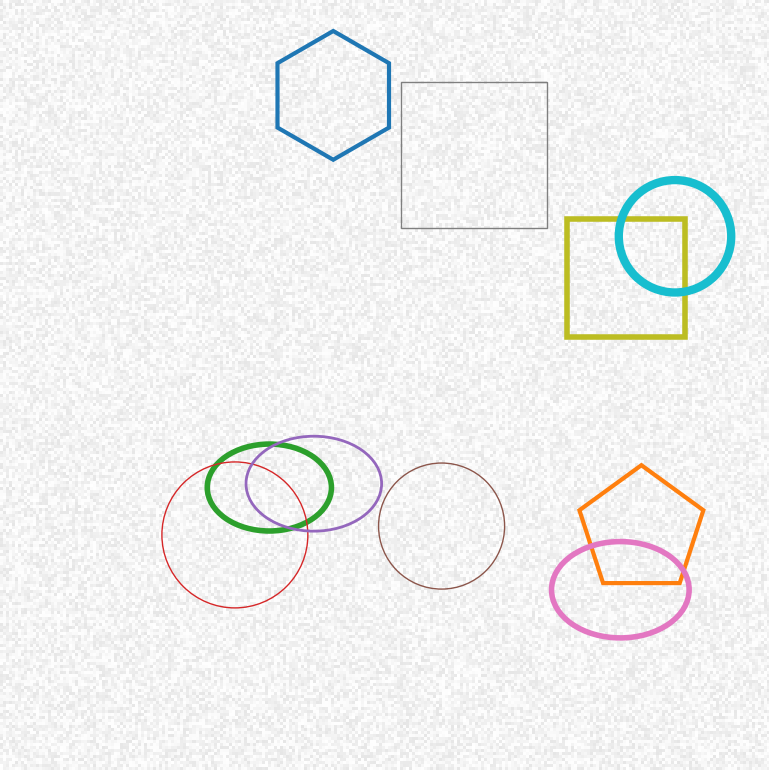[{"shape": "hexagon", "thickness": 1.5, "radius": 0.42, "center": [0.433, 0.876]}, {"shape": "pentagon", "thickness": 1.5, "radius": 0.42, "center": [0.833, 0.311]}, {"shape": "oval", "thickness": 2, "radius": 0.4, "center": [0.35, 0.367]}, {"shape": "circle", "thickness": 0.5, "radius": 0.47, "center": [0.305, 0.305]}, {"shape": "oval", "thickness": 1, "radius": 0.44, "center": [0.408, 0.372]}, {"shape": "circle", "thickness": 0.5, "radius": 0.41, "center": [0.573, 0.317]}, {"shape": "oval", "thickness": 2, "radius": 0.45, "center": [0.806, 0.234]}, {"shape": "square", "thickness": 0.5, "radius": 0.47, "center": [0.615, 0.799]}, {"shape": "square", "thickness": 2, "radius": 0.38, "center": [0.813, 0.639]}, {"shape": "circle", "thickness": 3, "radius": 0.36, "center": [0.877, 0.693]}]